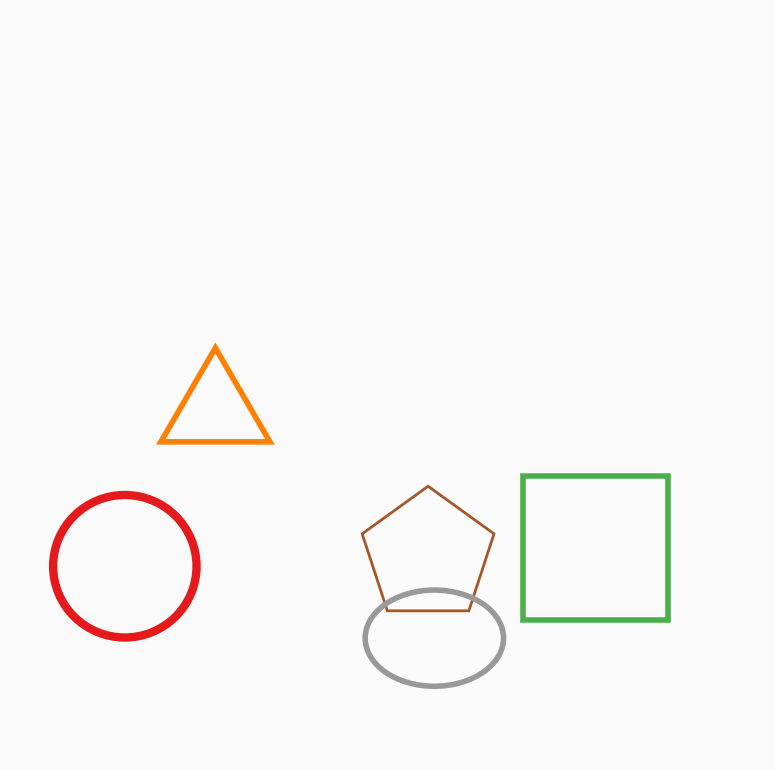[{"shape": "circle", "thickness": 3, "radius": 0.46, "center": [0.161, 0.265]}, {"shape": "square", "thickness": 2, "radius": 0.47, "center": [0.769, 0.288]}, {"shape": "triangle", "thickness": 2, "radius": 0.41, "center": [0.278, 0.467]}, {"shape": "pentagon", "thickness": 1, "radius": 0.45, "center": [0.552, 0.279]}, {"shape": "oval", "thickness": 2, "radius": 0.45, "center": [0.56, 0.171]}]